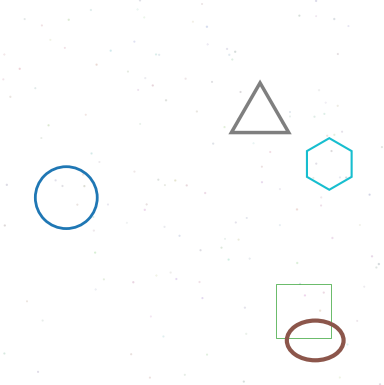[{"shape": "circle", "thickness": 2, "radius": 0.4, "center": [0.172, 0.487]}, {"shape": "square", "thickness": 0.5, "radius": 0.35, "center": [0.788, 0.192]}, {"shape": "oval", "thickness": 3, "radius": 0.37, "center": [0.819, 0.116]}, {"shape": "triangle", "thickness": 2.5, "radius": 0.43, "center": [0.675, 0.699]}, {"shape": "hexagon", "thickness": 1.5, "radius": 0.33, "center": [0.855, 0.574]}]